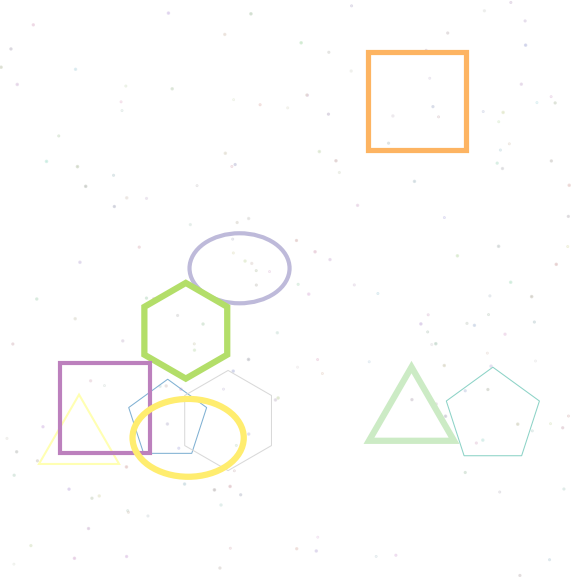[{"shape": "pentagon", "thickness": 0.5, "radius": 0.42, "center": [0.853, 0.279]}, {"shape": "triangle", "thickness": 1, "radius": 0.4, "center": [0.137, 0.236]}, {"shape": "oval", "thickness": 2, "radius": 0.43, "center": [0.415, 0.535]}, {"shape": "pentagon", "thickness": 0.5, "radius": 0.35, "center": [0.29, 0.272]}, {"shape": "square", "thickness": 2.5, "radius": 0.42, "center": [0.723, 0.824]}, {"shape": "hexagon", "thickness": 3, "radius": 0.41, "center": [0.322, 0.426]}, {"shape": "hexagon", "thickness": 0.5, "radius": 0.43, "center": [0.395, 0.271]}, {"shape": "square", "thickness": 2, "radius": 0.39, "center": [0.182, 0.293]}, {"shape": "triangle", "thickness": 3, "radius": 0.43, "center": [0.713, 0.278]}, {"shape": "oval", "thickness": 3, "radius": 0.48, "center": [0.326, 0.241]}]